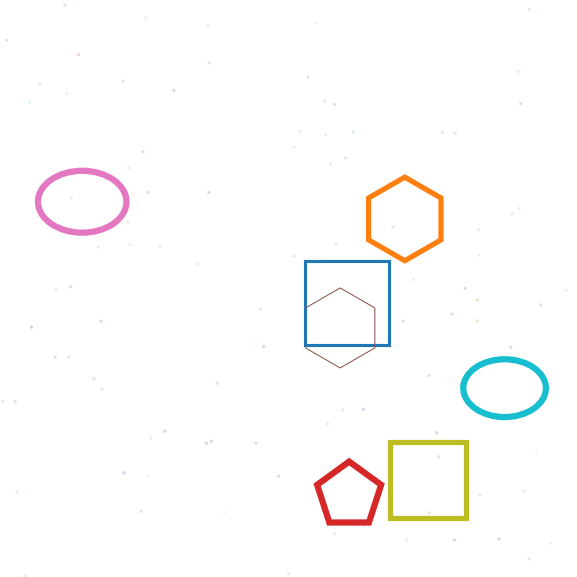[{"shape": "square", "thickness": 1.5, "radius": 0.36, "center": [0.601, 0.475]}, {"shape": "hexagon", "thickness": 2.5, "radius": 0.36, "center": [0.701, 0.62]}, {"shape": "pentagon", "thickness": 3, "radius": 0.29, "center": [0.605, 0.142]}, {"shape": "hexagon", "thickness": 0.5, "radius": 0.35, "center": [0.589, 0.431]}, {"shape": "oval", "thickness": 3, "radius": 0.38, "center": [0.142, 0.65]}, {"shape": "square", "thickness": 2.5, "radius": 0.33, "center": [0.742, 0.168]}, {"shape": "oval", "thickness": 3, "radius": 0.36, "center": [0.874, 0.327]}]